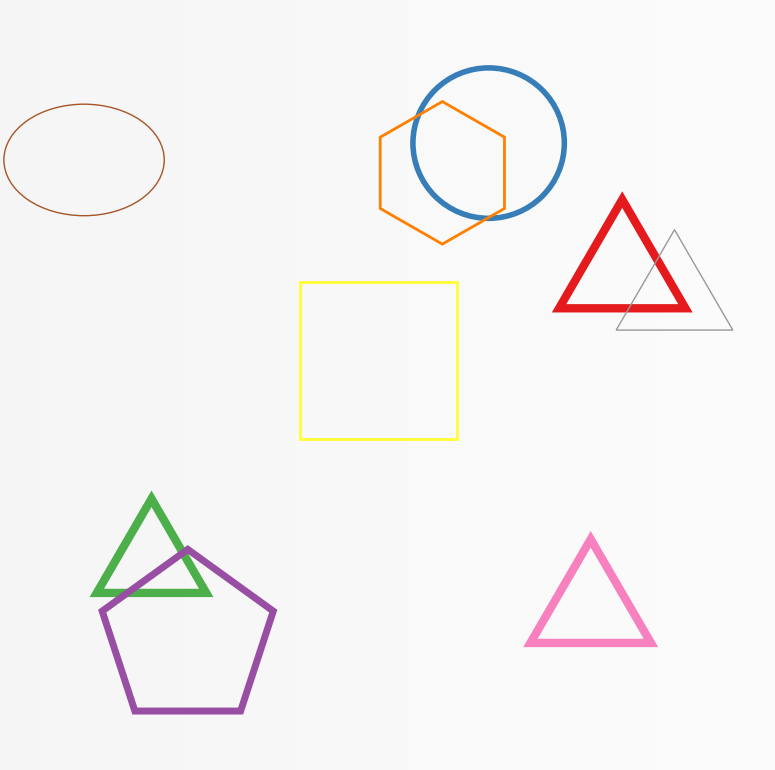[{"shape": "triangle", "thickness": 3, "radius": 0.47, "center": [0.803, 0.647]}, {"shape": "circle", "thickness": 2, "radius": 0.49, "center": [0.63, 0.814]}, {"shape": "triangle", "thickness": 3, "radius": 0.41, "center": [0.195, 0.271]}, {"shape": "pentagon", "thickness": 2.5, "radius": 0.58, "center": [0.242, 0.17]}, {"shape": "hexagon", "thickness": 1, "radius": 0.46, "center": [0.571, 0.776]}, {"shape": "square", "thickness": 1, "radius": 0.51, "center": [0.489, 0.532]}, {"shape": "oval", "thickness": 0.5, "radius": 0.52, "center": [0.108, 0.792]}, {"shape": "triangle", "thickness": 3, "radius": 0.45, "center": [0.762, 0.21]}, {"shape": "triangle", "thickness": 0.5, "radius": 0.43, "center": [0.87, 0.615]}]